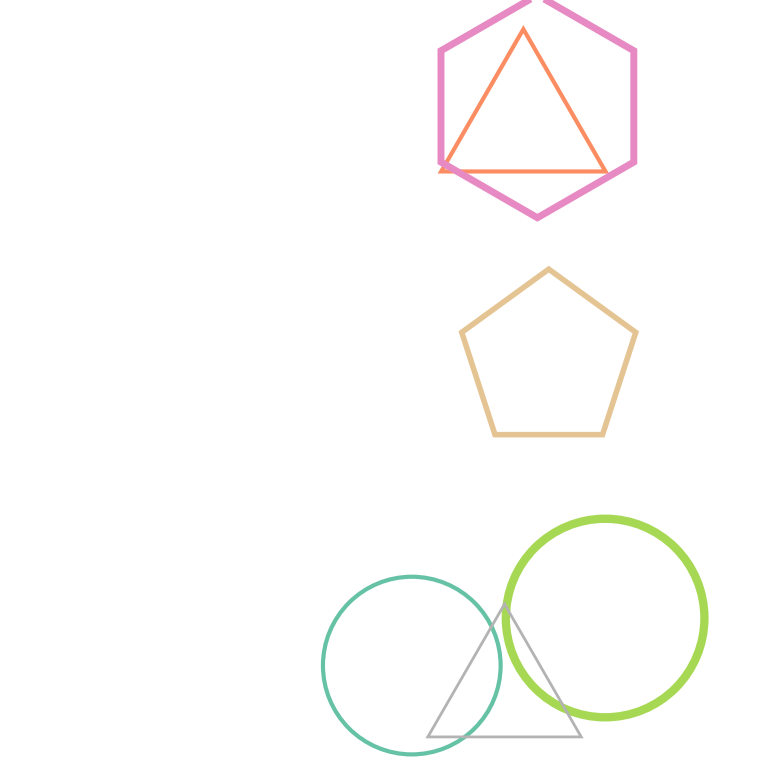[{"shape": "circle", "thickness": 1.5, "radius": 0.58, "center": [0.535, 0.136]}, {"shape": "triangle", "thickness": 1.5, "radius": 0.62, "center": [0.68, 0.839]}, {"shape": "hexagon", "thickness": 2.5, "radius": 0.72, "center": [0.698, 0.862]}, {"shape": "circle", "thickness": 3, "radius": 0.64, "center": [0.786, 0.197]}, {"shape": "pentagon", "thickness": 2, "radius": 0.59, "center": [0.713, 0.532]}, {"shape": "triangle", "thickness": 1, "radius": 0.58, "center": [0.655, 0.1]}]